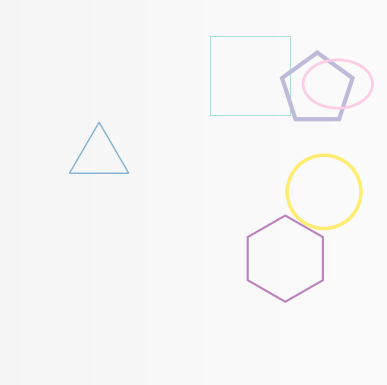[{"shape": "square", "thickness": 0.5, "radius": 0.52, "center": [0.646, 0.803]}, {"shape": "pentagon", "thickness": 3, "radius": 0.48, "center": [0.819, 0.768]}, {"shape": "triangle", "thickness": 1, "radius": 0.44, "center": [0.256, 0.594]}, {"shape": "oval", "thickness": 2, "radius": 0.45, "center": [0.872, 0.782]}, {"shape": "hexagon", "thickness": 1.5, "radius": 0.56, "center": [0.736, 0.328]}, {"shape": "circle", "thickness": 2.5, "radius": 0.48, "center": [0.836, 0.502]}]